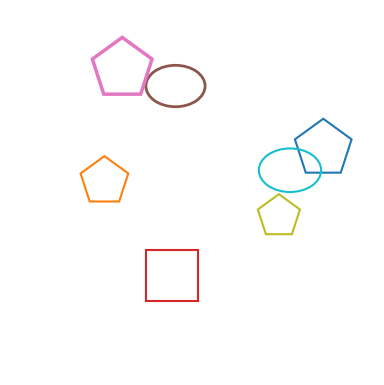[{"shape": "pentagon", "thickness": 1.5, "radius": 0.39, "center": [0.84, 0.614]}, {"shape": "pentagon", "thickness": 1.5, "radius": 0.33, "center": [0.271, 0.529]}, {"shape": "square", "thickness": 1.5, "radius": 0.34, "center": [0.446, 0.284]}, {"shape": "oval", "thickness": 2, "radius": 0.38, "center": [0.456, 0.777]}, {"shape": "pentagon", "thickness": 2.5, "radius": 0.41, "center": [0.317, 0.821]}, {"shape": "pentagon", "thickness": 1.5, "radius": 0.29, "center": [0.724, 0.438]}, {"shape": "oval", "thickness": 1.5, "radius": 0.4, "center": [0.753, 0.558]}]